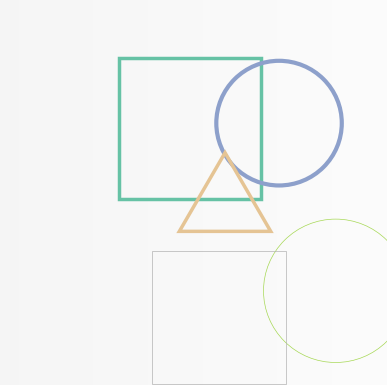[{"shape": "square", "thickness": 2.5, "radius": 0.91, "center": [0.49, 0.667]}, {"shape": "circle", "thickness": 3, "radius": 0.81, "center": [0.72, 0.68]}, {"shape": "circle", "thickness": 0.5, "radius": 0.93, "center": [0.866, 0.245]}, {"shape": "triangle", "thickness": 2.5, "radius": 0.68, "center": [0.581, 0.467]}, {"shape": "square", "thickness": 0.5, "radius": 0.86, "center": [0.565, 0.175]}]